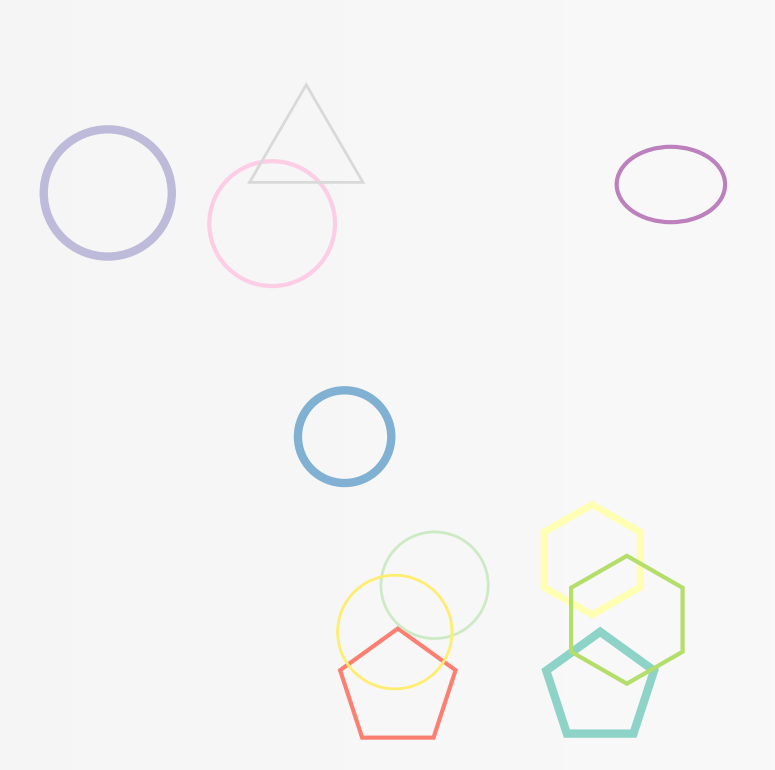[{"shape": "pentagon", "thickness": 3, "radius": 0.37, "center": [0.774, 0.106]}, {"shape": "hexagon", "thickness": 2.5, "radius": 0.36, "center": [0.764, 0.273]}, {"shape": "circle", "thickness": 3, "radius": 0.41, "center": [0.139, 0.749]}, {"shape": "pentagon", "thickness": 1.5, "radius": 0.39, "center": [0.513, 0.105]}, {"shape": "circle", "thickness": 3, "radius": 0.3, "center": [0.445, 0.433]}, {"shape": "hexagon", "thickness": 1.5, "radius": 0.42, "center": [0.809, 0.195]}, {"shape": "circle", "thickness": 1.5, "radius": 0.41, "center": [0.351, 0.71]}, {"shape": "triangle", "thickness": 1, "radius": 0.42, "center": [0.395, 0.805]}, {"shape": "oval", "thickness": 1.5, "radius": 0.35, "center": [0.866, 0.76]}, {"shape": "circle", "thickness": 1, "radius": 0.35, "center": [0.561, 0.24]}, {"shape": "circle", "thickness": 1, "radius": 0.37, "center": [0.509, 0.179]}]